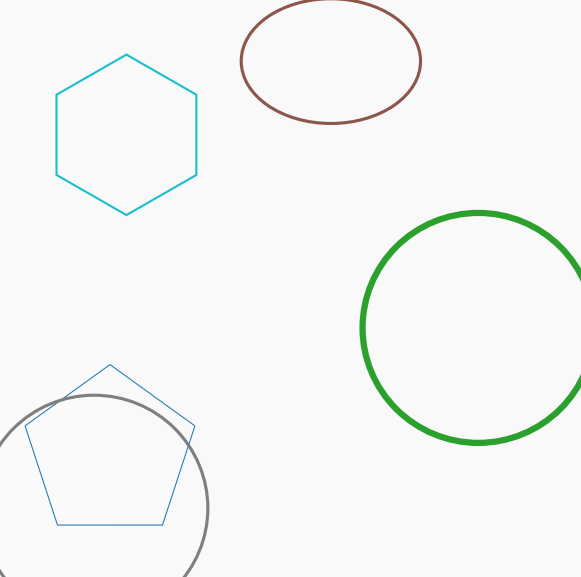[{"shape": "pentagon", "thickness": 0.5, "radius": 0.77, "center": [0.189, 0.214]}, {"shape": "circle", "thickness": 3, "radius": 1.0, "center": [0.823, 0.431]}, {"shape": "oval", "thickness": 1.5, "radius": 0.77, "center": [0.569, 0.893]}, {"shape": "circle", "thickness": 1.5, "radius": 0.98, "center": [0.162, 0.119]}, {"shape": "hexagon", "thickness": 1, "radius": 0.69, "center": [0.218, 0.766]}]